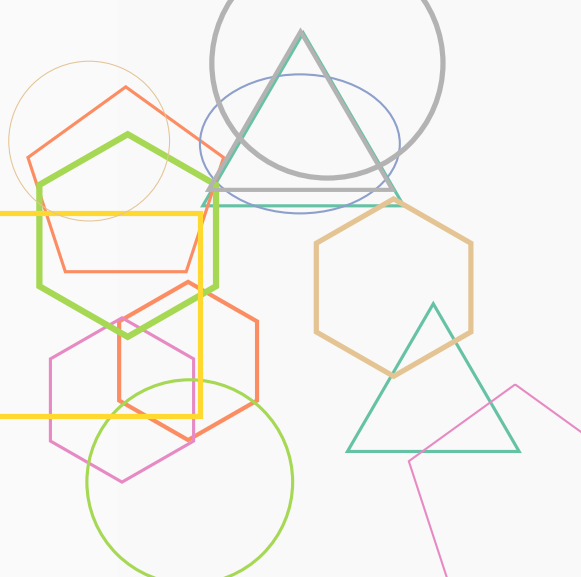[{"shape": "triangle", "thickness": 1.5, "radius": 1.0, "center": [0.522, 0.743]}, {"shape": "triangle", "thickness": 1.5, "radius": 0.85, "center": [0.745, 0.303]}, {"shape": "hexagon", "thickness": 2, "radius": 0.68, "center": [0.324, 0.374]}, {"shape": "pentagon", "thickness": 1.5, "radius": 0.88, "center": [0.216, 0.672]}, {"shape": "oval", "thickness": 1, "radius": 0.86, "center": [0.516, 0.75]}, {"shape": "pentagon", "thickness": 1, "radius": 0.96, "center": [0.886, 0.141]}, {"shape": "hexagon", "thickness": 1.5, "radius": 0.71, "center": [0.21, 0.307]}, {"shape": "hexagon", "thickness": 3, "radius": 0.88, "center": [0.22, 0.591]}, {"shape": "circle", "thickness": 1.5, "radius": 0.88, "center": [0.326, 0.165]}, {"shape": "square", "thickness": 2.5, "radius": 0.88, "center": [0.169, 0.454]}, {"shape": "circle", "thickness": 0.5, "radius": 0.69, "center": [0.153, 0.755]}, {"shape": "hexagon", "thickness": 2.5, "radius": 0.77, "center": [0.677, 0.501]}, {"shape": "circle", "thickness": 2.5, "radius": 0.99, "center": [0.563, 0.89]}, {"shape": "triangle", "thickness": 2, "radius": 0.91, "center": [0.517, 0.762]}]